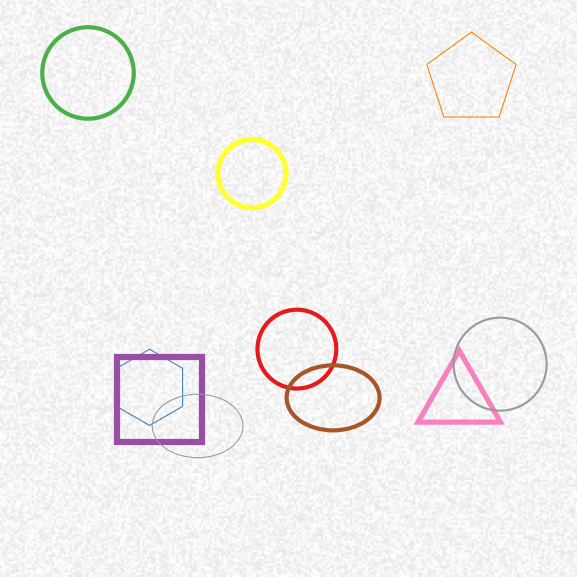[{"shape": "circle", "thickness": 2, "radius": 0.34, "center": [0.514, 0.395]}, {"shape": "hexagon", "thickness": 0.5, "radius": 0.33, "center": [0.259, 0.328]}, {"shape": "circle", "thickness": 2, "radius": 0.4, "center": [0.152, 0.873]}, {"shape": "square", "thickness": 3, "radius": 0.37, "center": [0.276, 0.308]}, {"shape": "pentagon", "thickness": 0.5, "radius": 0.41, "center": [0.816, 0.862]}, {"shape": "circle", "thickness": 2.5, "radius": 0.3, "center": [0.436, 0.698]}, {"shape": "oval", "thickness": 2, "radius": 0.4, "center": [0.577, 0.31]}, {"shape": "triangle", "thickness": 2.5, "radius": 0.41, "center": [0.795, 0.309]}, {"shape": "circle", "thickness": 1, "radius": 0.4, "center": [0.866, 0.369]}, {"shape": "oval", "thickness": 0.5, "radius": 0.39, "center": [0.342, 0.262]}]